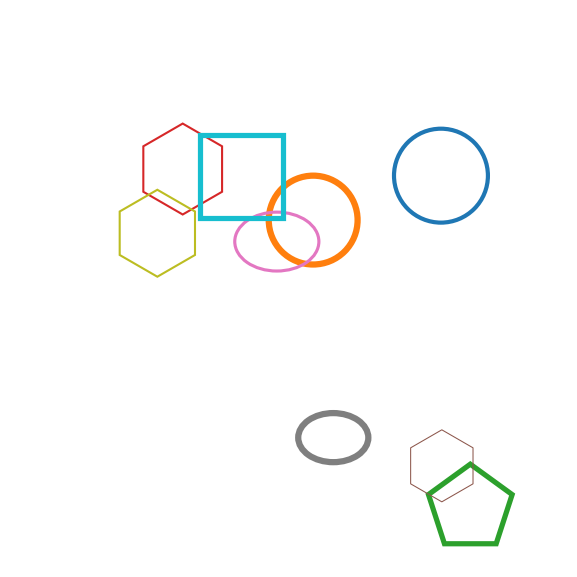[{"shape": "circle", "thickness": 2, "radius": 0.41, "center": [0.764, 0.695]}, {"shape": "circle", "thickness": 3, "radius": 0.38, "center": [0.542, 0.618]}, {"shape": "pentagon", "thickness": 2.5, "radius": 0.38, "center": [0.814, 0.119]}, {"shape": "hexagon", "thickness": 1, "radius": 0.39, "center": [0.316, 0.706]}, {"shape": "hexagon", "thickness": 0.5, "radius": 0.31, "center": [0.765, 0.193]}, {"shape": "oval", "thickness": 1.5, "radius": 0.36, "center": [0.479, 0.581]}, {"shape": "oval", "thickness": 3, "radius": 0.3, "center": [0.577, 0.241]}, {"shape": "hexagon", "thickness": 1, "radius": 0.38, "center": [0.272, 0.595]}, {"shape": "square", "thickness": 2.5, "radius": 0.36, "center": [0.418, 0.693]}]